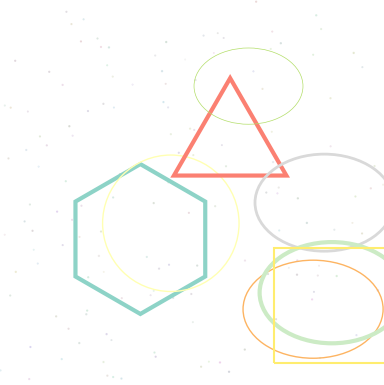[{"shape": "hexagon", "thickness": 3, "radius": 0.97, "center": [0.365, 0.379]}, {"shape": "circle", "thickness": 1, "radius": 0.89, "center": [0.444, 0.42]}, {"shape": "triangle", "thickness": 3, "radius": 0.84, "center": [0.598, 0.628]}, {"shape": "oval", "thickness": 1, "radius": 0.91, "center": [0.813, 0.197]}, {"shape": "oval", "thickness": 0.5, "radius": 0.71, "center": [0.645, 0.776]}, {"shape": "oval", "thickness": 2, "radius": 0.9, "center": [0.842, 0.474]}, {"shape": "oval", "thickness": 3, "radius": 0.94, "center": [0.862, 0.24]}, {"shape": "square", "thickness": 1.5, "radius": 0.75, "center": [0.861, 0.206]}]